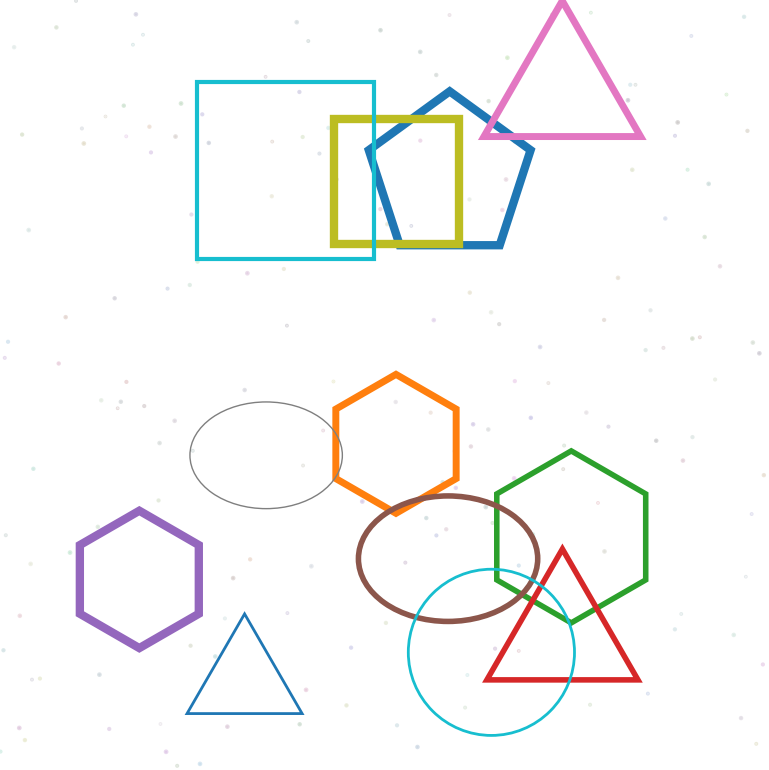[{"shape": "triangle", "thickness": 1, "radius": 0.43, "center": [0.318, 0.116]}, {"shape": "pentagon", "thickness": 3, "radius": 0.55, "center": [0.584, 0.771]}, {"shape": "hexagon", "thickness": 2.5, "radius": 0.45, "center": [0.514, 0.424]}, {"shape": "hexagon", "thickness": 2, "radius": 0.56, "center": [0.742, 0.303]}, {"shape": "triangle", "thickness": 2, "radius": 0.57, "center": [0.73, 0.174]}, {"shape": "hexagon", "thickness": 3, "radius": 0.45, "center": [0.181, 0.248]}, {"shape": "oval", "thickness": 2, "radius": 0.58, "center": [0.582, 0.274]}, {"shape": "triangle", "thickness": 2.5, "radius": 0.59, "center": [0.73, 0.881]}, {"shape": "oval", "thickness": 0.5, "radius": 0.49, "center": [0.346, 0.409]}, {"shape": "square", "thickness": 3, "radius": 0.41, "center": [0.515, 0.765]}, {"shape": "circle", "thickness": 1, "radius": 0.54, "center": [0.638, 0.153]}, {"shape": "square", "thickness": 1.5, "radius": 0.57, "center": [0.371, 0.779]}]